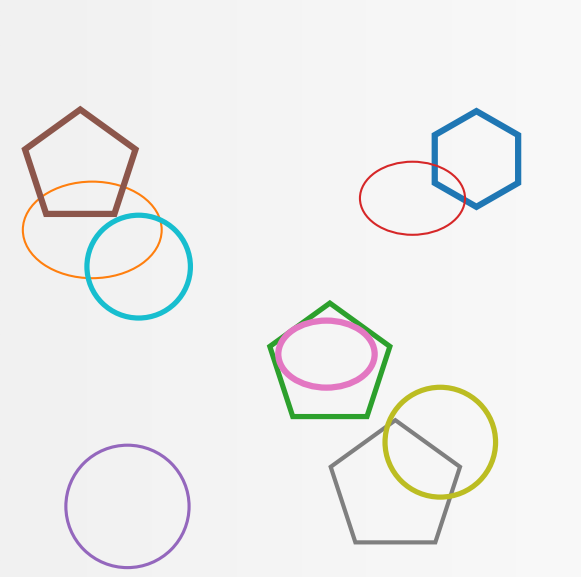[{"shape": "hexagon", "thickness": 3, "radius": 0.41, "center": [0.82, 0.724]}, {"shape": "oval", "thickness": 1, "radius": 0.6, "center": [0.159, 0.601]}, {"shape": "pentagon", "thickness": 2.5, "radius": 0.54, "center": [0.567, 0.366]}, {"shape": "oval", "thickness": 1, "radius": 0.45, "center": [0.71, 0.656]}, {"shape": "circle", "thickness": 1.5, "radius": 0.53, "center": [0.219, 0.122]}, {"shape": "pentagon", "thickness": 3, "radius": 0.5, "center": [0.138, 0.71]}, {"shape": "oval", "thickness": 3, "radius": 0.41, "center": [0.562, 0.386]}, {"shape": "pentagon", "thickness": 2, "radius": 0.58, "center": [0.68, 0.155]}, {"shape": "circle", "thickness": 2.5, "radius": 0.48, "center": [0.758, 0.233]}, {"shape": "circle", "thickness": 2.5, "radius": 0.45, "center": [0.239, 0.537]}]